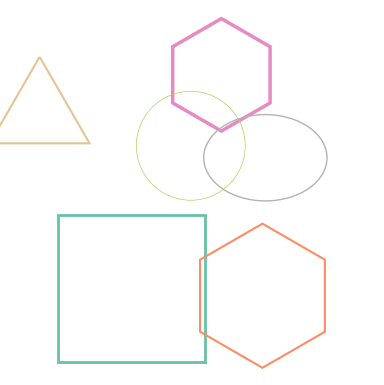[{"shape": "square", "thickness": 2, "radius": 0.95, "center": [0.342, 0.252]}, {"shape": "hexagon", "thickness": 1.5, "radius": 0.94, "center": [0.682, 0.232]}, {"shape": "hexagon", "thickness": 2.5, "radius": 0.73, "center": [0.575, 0.806]}, {"shape": "circle", "thickness": 0.5, "radius": 0.71, "center": [0.496, 0.621]}, {"shape": "triangle", "thickness": 1.5, "radius": 0.75, "center": [0.103, 0.703]}, {"shape": "oval", "thickness": 1, "radius": 0.8, "center": [0.689, 0.59]}]